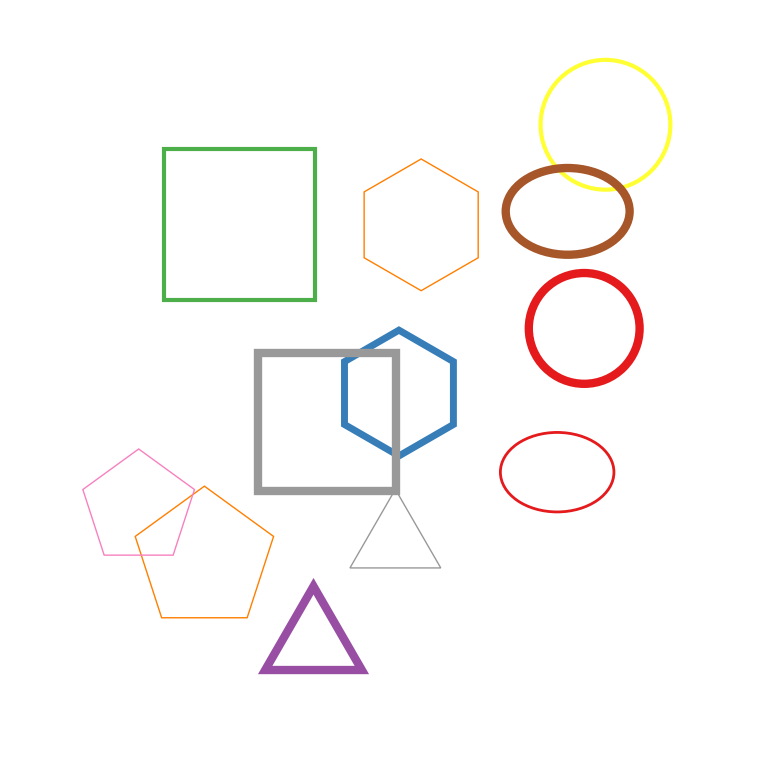[{"shape": "oval", "thickness": 1, "radius": 0.37, "center": [0.724, 0.387]}, {"shape": "circle", "thickness": 3, "radius": 0.36, "center": [0.759, 0.573]}, {"shape": "hexagon", "thickness": 2.5, "radius": 0.41, "center": [0.518, 0.49]}, {"shape": "square", "thickness": 1.5, "radius": 0.49, "center": [0.311, 0.708]}, {"shape": "triangle", "thickness": 3, "radius": 0.36, "center": [0.407, 0.166]}, {"shape": "hexagon", "thickness": 0.5, "radius": 0.43, "center": [0.547, 0.708]}, {"shape": "pentagon", "thickness": 0.5, "radius": 0.47, "center": [0.265, 0.274]}, {"shape": "circle", "thickness": 1.5, "radius": 0.42, "center": [0.786, 0.838]}, {"shape": "oval", "thickness": 3, "radius": 0.4, "center": [0.737, 0.725]}, {"shape": "pentagon", "thickness": 0.5, "radius": 0.38, "center": [0.18, 0.341]}, {"shape": "square", "thickness": 3, "radius": 0.45, "center": [0.425, 0.452]}, {"shape": "triangle", "thickness": 0.5, "radius": 0.34, "center": [0.513, 0.296]}]